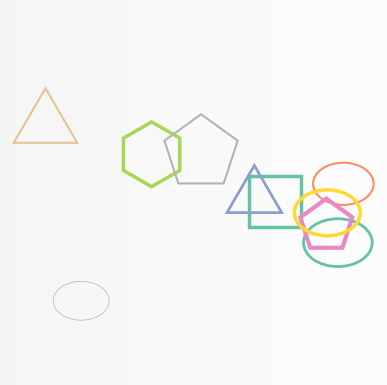[{"shape": "square", "thickness": 2.5, "radius": 0.34, "center": [0.71, 0.477]}, {"shape": "oval", "thickness": 2, "radius": 0.44, "center": [0.872, 0.37]}, {"shape": "oval", "thickness": 1.5, "radius": 0.39, "center": [0.886, 0.523]}, {"shape": "triangle", "thickness": 2, "radius": 0.41, "center": [0.656, 0.489]}, {"shape": "pentagon", "thickness": 3, "radius": 0.35, "center": [0.842, 0.414]}, {"shape": "hexagon", "thickness": 2.5, "radius": 0.42, "center": [0.391, 0.599]}, {"shape": "oval", "thickness": 2.5, "radius": 0.43, "center": [0.845, 0.447]}, {"shape": "triangle", "thickness": 1.5, "radius": 0.47, "center": [0.117, 0.676]}, {"shape": "pentagon", "thickness": 1.5, "radius": 0.5, "center": [0.519, 0.604]}, {"shape": "oval", "thickness": 0.5, "radius": 0.36, "center": [0.21, 0.219]}]